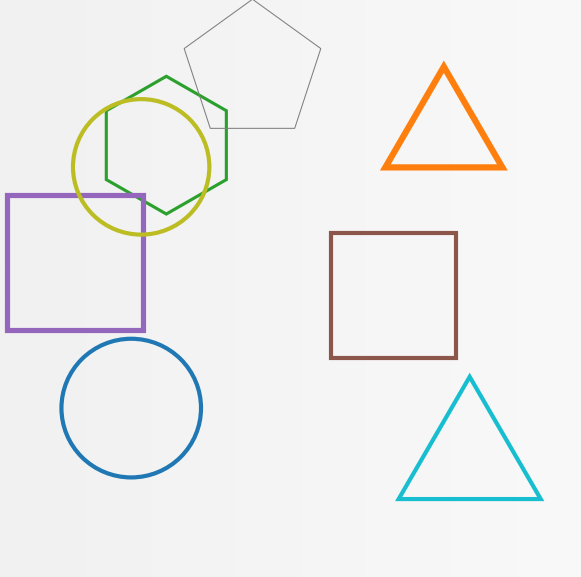[{"shape": "circle", "thickness": 2, "radius": 0.6, "center": [0.226, 0.292]}, {"shape": "triangle", "thickness": 3, "radius": 0.58, "center": [0.764, 0.767]}, {"shape": "hexagon", "thickness": 1.5, "radius": 0.6, "center": [0.286, 0.748]}, {"shape": "square", "thickness": 2.5, "radius": 0.58, "center": [0.129, 0.544]}, {"shape": "square", "thickness": 2, "radius": 0.54, "center": [0.677, 0.488]}, {"shape": "pentagon", "thickness": 0.5, "radius": 0.62, "center": [0.434, 0.877]}, {"shape": "circle", "thickness": 2, "radius": 0.59, "center": [0.243, 0.71]}, {"shape": "triangle", "thickness": 2, "radius": 0.71, "center": [0.808, 0.206]}]